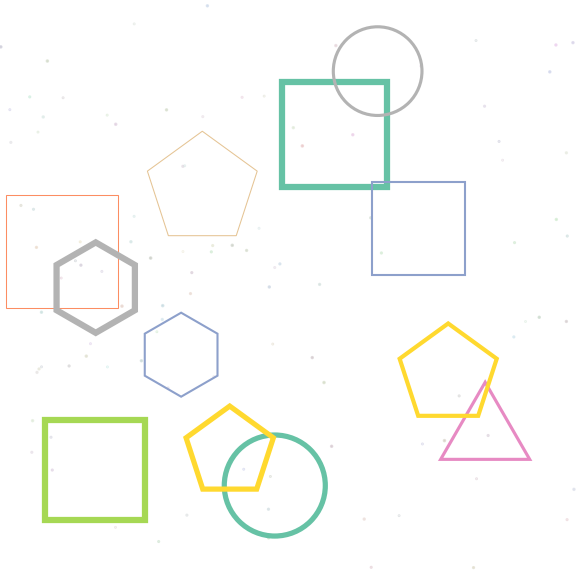[{"shape": "circle", "thickness": 2.5, "radius": 0.44, "center": [0.476, 0.158]}, {"shape": "square", "thickness": 3, "radius": 0.45, "center": [0.58, 0.765]}, {"shape": "square", "thickness": 0.5, "radius": 0.49, "center": [0.107, 0.564]}, {"shape": "square", "thickness": 1, "radius": 0.4, "center": [0.725, 0.604]}, {"shape": "hexagon", "thickness": 1, "radius": 0.36, "center": [0.314, 0.385]}, {"shape": "triangle", "thickness": 1.5, "radius": 0.45, "center": [0.84, 0.248]}, {"shape": "square", "thickness": 3, "radius": 0.43, "center": [0.165, 0.186]}, {"shape": "pentagon", "thickness": 2, "radius": 0.44, "center": [0.776, 0.351]}, {"shape": "pentagon", "thickness": 2.5, "radius": 0.4, "center": [0.398, 0.216]}, {"shape": "pentagon", "thickness": 0.5, "radius": 0.5, "center": [0.35, 0.672]}, {"shape": "hexagon", "thickness": 3, "radius": 0.39, "center": [0.166, 0.501]}, {"shape": "circle", "thickness": 1.5, "radius": 0.38, "center": [0.654, 0.876]}]